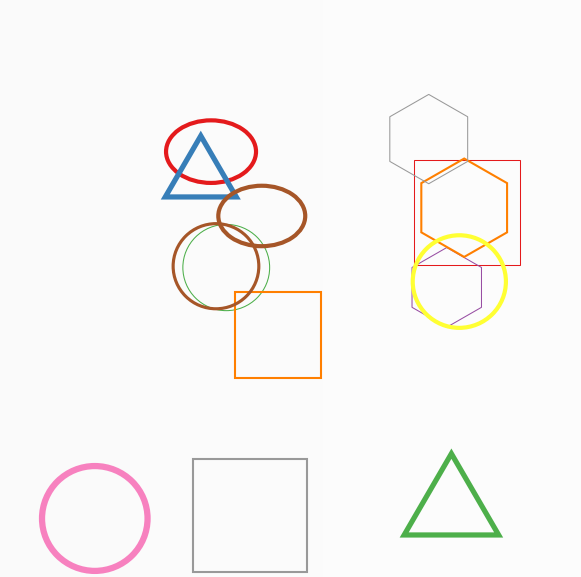[{"shape": "oval", "thickness": 2, "radius": 0.39, "center": [0.363, 0.737]}, {"shape": "square", "thickness": 0.5, "radius": 0.46, "center": [0.803, 0.631]}, {"shape": "triangle", "thickness": 2.5, "radius": 0.35, "center": [0.345, 0.693]}, {"shape": "circle", "thickness": 0.5, "radius": 0.37, "center": [0.389, 0.536]}, {"shape": "triangle", "thickness": 2.5, "radius": 0.47, "center": [0.777, 0.12]}, {"shape": "hexagon", "thickness": 0.5, "radius": 0.34, "center": [0.769, 0.501]}, {"shape": "square", "thickness": 1, "radius": 0.37, "center": [0.478, 0.419]}, {"shape": "hexagon", "thickness": 1, "radius": 0.43, "center": [0.799, 0.639]}, {"shape": "circle", "thickness": 2, "radius": 0.4, "center": [0.79, 0.512]}, {"shape": "circle", "thickness": 1.5, "radius": 0.37, "center": [0.372, 0.538]}, {"shape": "oval", "thickness": 2, "radius": 0.37, "center": [0.45, 0.625]}, {"shape": "circle", "thickness": 3, "radius": 0.45, "center": [0.163, 0.101]}, {"shape": "square", "thickness": 1, "radius": 0.49, "center": [0.431, 0.107]}, {"shape": "hexagon", "thickness": 0.5, "radius": 0.39, "center": [0.738, 0.758]}]